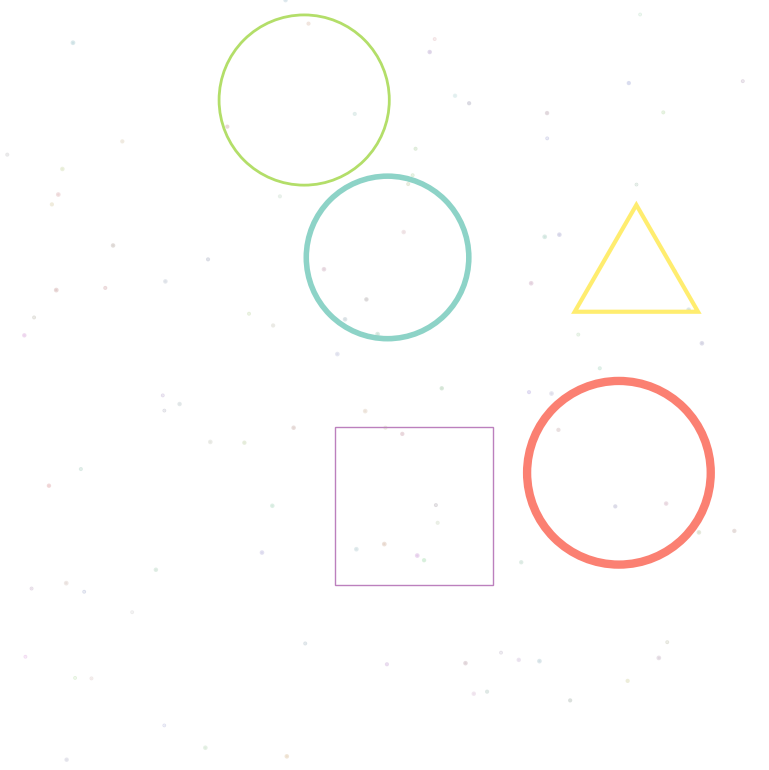[{"shape": "circle", "thickness": 2, "radius": 0.53, "center": [0.503, 0.666]}, {"shape": "circle", "thickness": 3, "radius": 0.6, "center": [0.804, 0.386]}, {"shape": "circle", "thickness": 1, "radius": 0.55, "center": [0.395, 0.87]}, {"shape": "square", "thickness": 0.5, "radius": 0.51, "center": [0.537, 0.343]}, {"shape": "triangle", "thickness": 1.5, "radius": 0.46, "center": [0.826, 0.641]}]